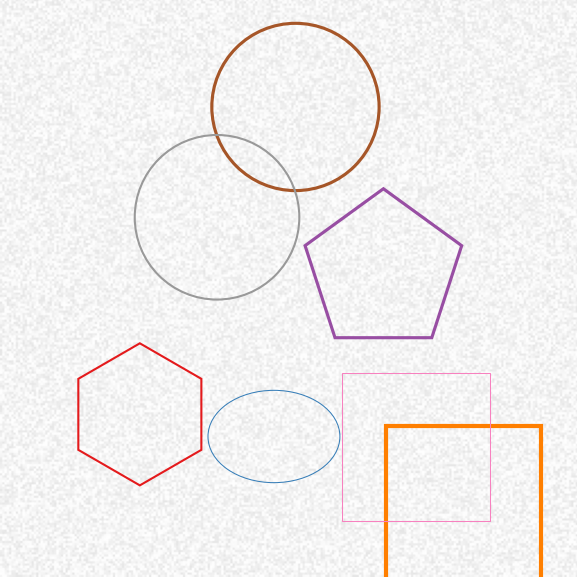[{"shape": "hexagon", "thickness": 1, "radius": 0.62, "center": [0.242, 0.282]}, {"shape": "oval", "thickness": 0.5, "radius": 0.57, "center": [0.474, 0.243]}, {"shape": "pentagon", "thickness": 1.5, "radius": 0.71, "center": [0.664, 0.53]}, {"shape": "square", "thickness": 2, "radius": 0.67, "center": [0.803, 0.126]}, {"shape": "circle", "thickness": 1.5, "radius": 0.72, "center": [0.512, 0.814]}, {"shape": "square", "thickness": 0.5, "radius": 0.64, "center": [0.721, 0.225]}, {"shape": "circle", "thickness": 1, "radius": 0.71, "center": [0.376, 0.623]}]